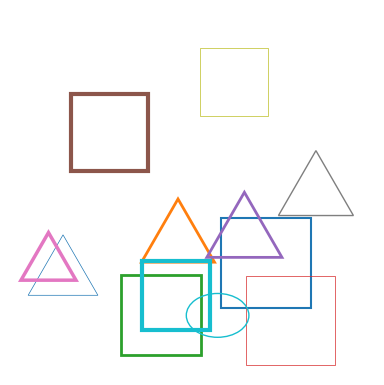[{"shape": "triangle", "thickness": 0.5, "radius": 0.52, "center": [0.164, 0.285]}, {"shape": "square", "thickness": 1.5, "radius": 0.58, "center": [0.691, 0.317]}, {"shape": "triangle", "thickness": 2, "radius": 0.55, "center": [0.462, 0.374]}, {"shape": "square", "thickness": 2, "radius": 0.52, "center": [0.418, 0.182]}, {"shape": "square", "thickness": 0.5, "radius": 0.58, "center": [0.755, 0.166]}, {"shape": "triangle", "thickness": 2, "radius": 0.56, "center": [0.635, 0.388]}, {"shape": "square", "thickness": 3, "radius": 0.5, "center": [0.284, 0.655]}, {"shape": "triangle", "thickness": 2.5, "radius": 0.41, "center": [0.126, 0.313]}, {"shape": "triangle", "thickness": 1, "radius": 0.56, "center": [0.821, 0.496]}, {"shape": "square", "thickness": 0.5, "radius": 0.44, "center": [0.608, 0.786]}, {"shape": "oval", "thickness": 1, "radius": 0.41, "center": [0.565, 0.181]}, {"shape": "square", "thickness": 3, "radius": 0.44, "center": [0.457, 0.233]}]